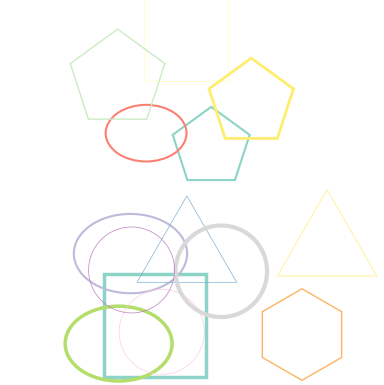[{"shape": "pentagon", "thickness": 1.5, "radius": 0.53, "center": [0.549, 0.617]}, {"shape": "square", "thickness": 2.5, "radius": 0.66, "center": [0.403, 0.154]}, {"shape": "square", "thickness": 0.5, "radius": 0.54, "center": [0.484, 0.897]}, {"shape": "oval", "thickness": 1.5, "radius": 0.74, "center": [0.339, 0.341]}, {"shape": "oval", "thickness": 1.5, "radius": 0.53, "center": [0.379, 0.654]}, {"shape": "triangle", "thickness": 0.5, "radius": 0.75, "center": [0.485, 0.341]}, {"shape": "hexagon", "thickness": 1, "radius": 0.59, "center": [0.784, 0.131]}, {"shape": "oval", "thickness": 2.5, "radius": 0.69, "center": [0.308, 0.108]}, {"shape": "circle", "thickness": 0.5, "radius": 0.55, "center": [0.42, 0.138]}, {"shape": "circle", "thickness": 3, "radius": 0.59, "center": [0.575, 0.295]}, {"shape": "circle", "thickness": 0.5, "radius": 0.56, "center": [0.342, 0.299]}, {"shape": "pentagon", "thickness": 1, "radius": 0.65, "center": [0.305, 0.795]}, {"shape": "triangle", "thickness": 0.5, "radius": 0.75, "center": [0.849, 0.358]}, {"shape": "pentagon", "thickness": 2, "radius": 0.58, "center": [0.653, 0.734]}]